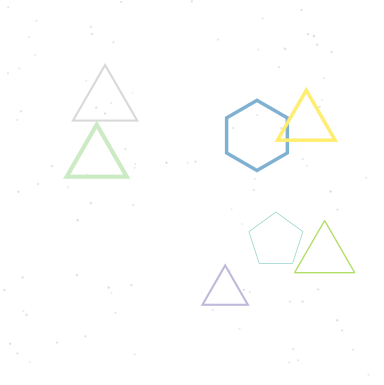[{"shape": "pentagon", "thickness": 0.5, "radius": 0.37, "center": [0.717, 0.376]}, {"shape": "triangle", "thickness": 1.5, "radius": 0.34, "center": [0.585, 0.242]}, {"shape": "hexagon", "thickness": 2.5, "radius": 0.46, "center": [0.667, 0.648]}, {"shape": "triangle", "thickness": 1, "radius": 0.45, "center": [0.843, 0.337]}, {"shape": "triangle", "thickness": 1.5, "radius": 0.48, "center": [0.273, 0.735]}, {"shape": "triangle", "thickness": 3, "radius": 0.45, "center": [0.251, 0.586]}, {"shape": "triangle", "thickness": 2.5, "radius": 0.43, "center": [0.796, 0.679]}]